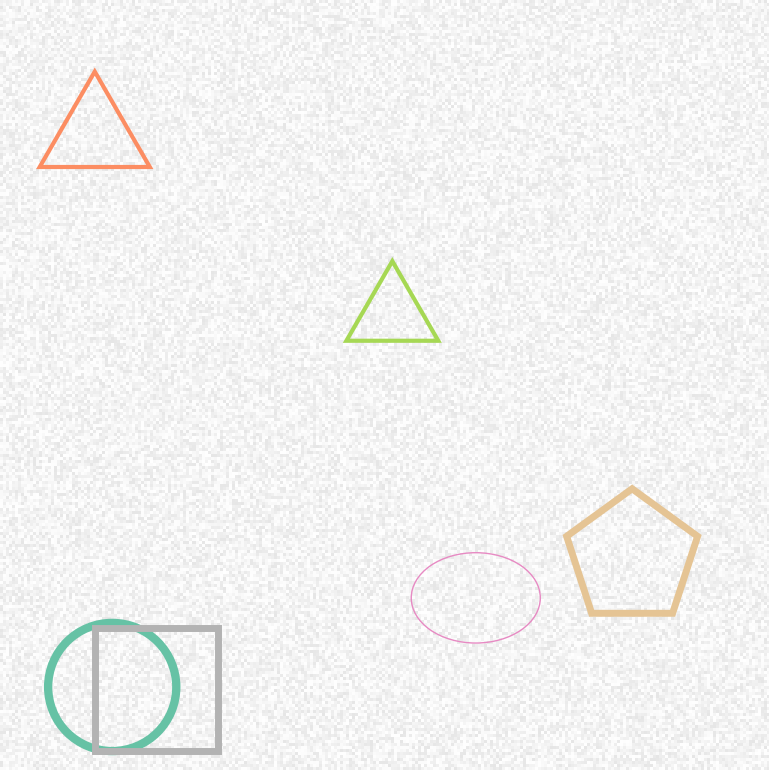[{"shape": "circle", "thickness": 3, "radius": 0.42, "center": [0.146, 0.108]}, {"shape": "triangle", "thickness": 1.5, "radius": 0.41, "center": [0.123, 0.824]}, {"shape": "oval", "thickness": 0.5, "radius": 0.42, "center": [0.618, 0.224]}, {"shape": "triangle", "thickness": 1.5, "radius": 0.34, "center": [0.51, 0.592]}, {"shape": "pentagon", "thickness": 2.5, "radius": 0.45, "center": [0.821, 0.276]}, {"shape": "square", "thickness": 2.5, "radius": 0.4, "center": [0.203, 0.105]}]